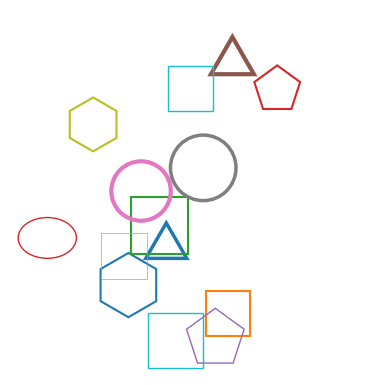[{"shape": "hexagon", "thickness": 1.5, "radius": 0.42, "center": [0.334, 0.259]}, {"shape": "triangle", "thickness": 2.5, "radius": 0.31, "center": [0.432, 0.36]}, {"shape": "square", "thickness": 1.5, "radius": 0.29, "center": [0.592, 0.186]}, {"shape": "square", "thickness": 1.5, "radius": 0.37, "center": [0.414, 0.415]}, {"shape": "oval", "thickness": 1, "radius": 0.38, "center": [0.123, 0.382]}, {"shape": "pentagon", "thickness": 1.5, "radius": 0.31, "center": [0.72, 0.768]}, {"shape": "pentagon", "thickness": 1, "radius": 0.39, "center": [0.559, 0.121]}, {"shape": "triangle", "thickness": 3, "radius": 0.32, "center": [0.604, 0.839]}, {"shape": "circle", "thickness": 3, "radius": 0.39, "center": [0.366, 0.504]}, {"shape": "square", "thickness": 0.5, "radius": 0.3, "center": [0.322, 0.336]}, {"shape": "circle", "thickness": 2.5, "radius": 0.43, "center": [0.528, 0.564]}, {"shape": "hexagon", "thickness": 1.5, "radius": 0.35, "center": [0.242, 0.677]}, {"shape": "square", "thickness": 1, "radius": 0.36, "center": [0.455, 0.115]}, {"shape": "square", "thickness": 1, "radius": 0.29, "center": [0.495, 0.771]}]